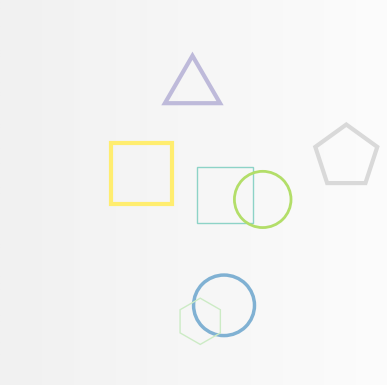[{"shape": "square", "thickness": 1, "radius": 0.36, "center": [0.581, 0.494]}, {"shape": "triangle", "thickness": 3, "radius": 0.41, "center": [0.497, 0.773]}, {"shape": "circle", "thickness": 2.5, "radius": 0.39, "center": [0.578, 0.207]}, {"shape": "circle", "thickness": 2, "radius": 0.37, "center": [0.678, 0.482]}, {"shape": "pentagon", "thickness": 3, "radius": 0.42, "center": [0.894, 0.592]}, {"shape": "hexagon", "thickness": 1, "radius": 0.3, "center": [0.517, 0.165]}, {"shape": "square", "thickness": 3, "radius": 0.39, "center": [0.366, 0.549]}]